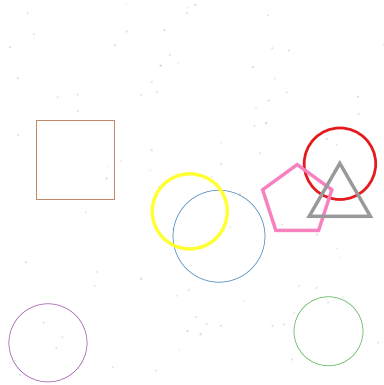[{"shape": "circle", "thickness": 2, "radius": 0.46, "center": [0.883, 0.575]}, {"shape": "circle", "thickness": 0.5, "radius": 0.6, "center": [0.569, 0.386]}, {"shape": "circle", "thickness": 0.5, "radius": 0.45, "center": [0.853, 0.14]}, {"shape": "circle", "thickness": 0.5, "radius": 0.51, "center": [0.125, 0.109]}, {"shape": "circle", "thickness": 2.5, "radius": 0.49, "center": [0.493, 0.451]}, {"shape": "square", "thickness": 0.5, "radius": 0.51, "center": [0.195, 0.585]}, {"shape": "pentagon", "thickness": 2.5, "radius": 0.47, "center": [0.772, 0.478]}, {"shape": "triangle", "thickness": 2.5, "radius": 0.46, "center": [0.883, 0.484]}]